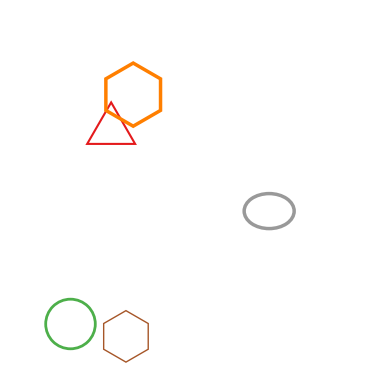[{"shape": "triangle", "thickness": 1.5, "radius": 0.36, "center": [0.289, 0.662]}, {"shape": "circle", "thickness": 2, "radius": 0.32, "center": [0.183, 0.158]}, {"shape": "hexagon", "thickness": 2.5, "radius": 0.41, "center": [0.346, 0.754]}, {"shape": "hexagon", "thickness": 1, "radius": 0.33, "center": [0.327, 0.126]}, {"shape": "oval", "thickness": 2.5, "radius": 0.32, "center": [0.699, 0.452]}]